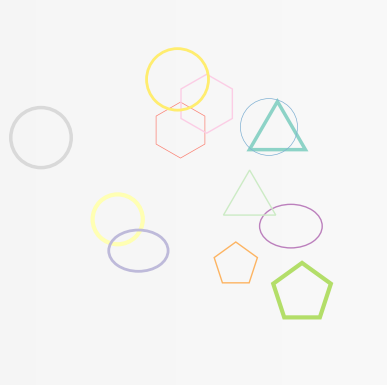[{"shape": "triangle", "thickness": 2.5, "radius": 0.42, "center": [0.716, 0.653]}, {"shape": "circle", "thickness": 3, "radius": 0.32, "center": [0.304, 0.43]}, {"shape": "oval", "thickness": 2, "radius": 0.38, "center": [0.357, 0.349]}, {"shape": "hexagon", "thickness": 0.5, "radius": 0.36, "center": [0.466, 0.662]}, {"shape": "circle", "thickness": 0.5, "radius": 0.37, "center": [0.694, 0.67]}, {"shape": "pentagon", "thickness": 1, "radius": 0.29, "center": [0.609, 0.313]}, {"shape": "pentagon", "thickness": 3, "radius": 0.39, "center": [0.779, 0.239]}, {"shape": "hexagon", "thickness": 1, "radius": 0.38, "center": [0.533, 0.731]}, {"shape": "circle", "thickness": 2.5, "radius": 0.39, "center": [0.106, 0.643]}, {"shape": "oval", "thickness": 1, "radius": 0.4, "center": [0.751, 0.413]}, {"shape": "triangle", "thickness": 1, "radius": 0.39, "center": [0.644, 0.48]}, {"shape": "circle", "thickness": 2, "radius": 0.4, "center": [0.458, 0.794]}]